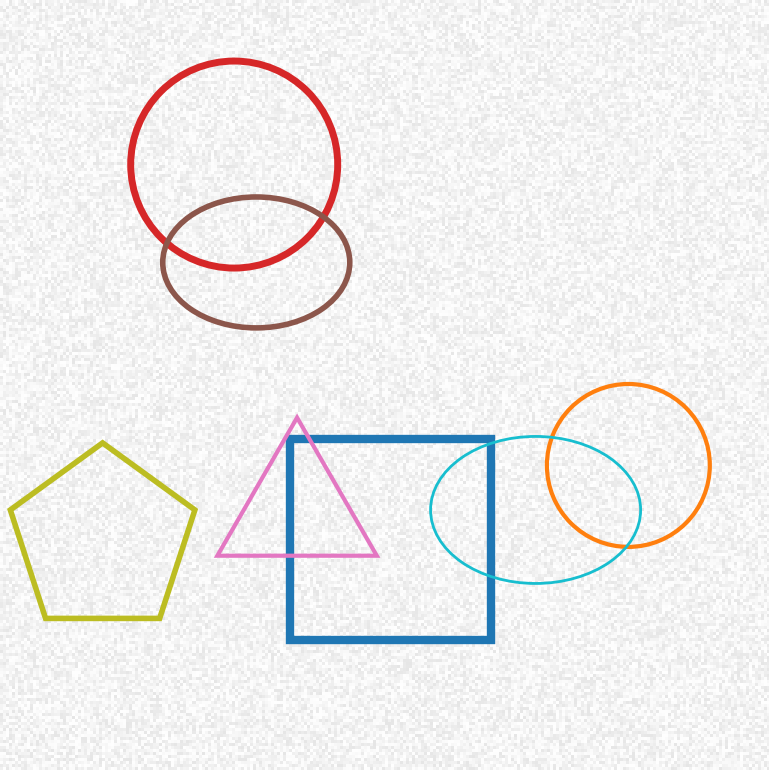[{"shape": "square", "thickness": 3, "radius": 0.65, "center": [0.507, 0.3]}, {"shape": "circle", "thickness": 1.5, "radius": 0.53, "center": [0.816, 0.396]}, {"shape": "circle", "thickness": 2.5, "radius": 0.67, "center": [0.304, 0.786]}, {"shape": "oval", "thickness": 2, "radius": 0.61, "center": [0.333, 0.659]}, {"shape": "triangle", "thickness": 1.5, "radius": 0.6, "center": [0.386, 0.338]}, {"shape": "pentagon", "thickness": 2, "radius": 0.63, "center": [0.133, 0.299]}, {"shape": "oval", "thickness": 1, "radius": 0.68, "center": [0.696, 0.338]}]